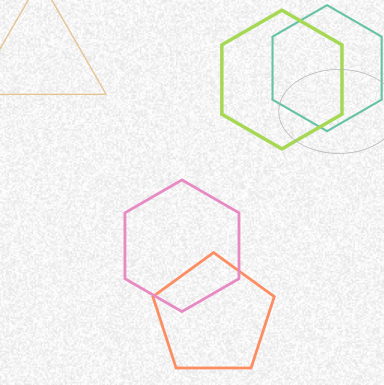[{"shape": "hexagon", "thickness": 1.5, "radius": 0.82, "center": [0.85, 0.823]}, {"shape": "pentagon", "thickness": 2, "radius": 0.83, "center": [0.555, 0.178]}, {"shape": "hexagon", "thickness": 2, "radius": 0.86, "center": [0.473, 0.362]}, {"shape": "hexagon", "thickness": 2.5, "radius": 0.9, "center": [0.732, 0.793]}, {"shape": "triangle", "thickness": 1, "radius": 0.99, "center": [0.104, 0.854]}, {"shape": "oval", "thickness": 0.5, "radius": 0.78, "center": [0.88, 0.711]}]